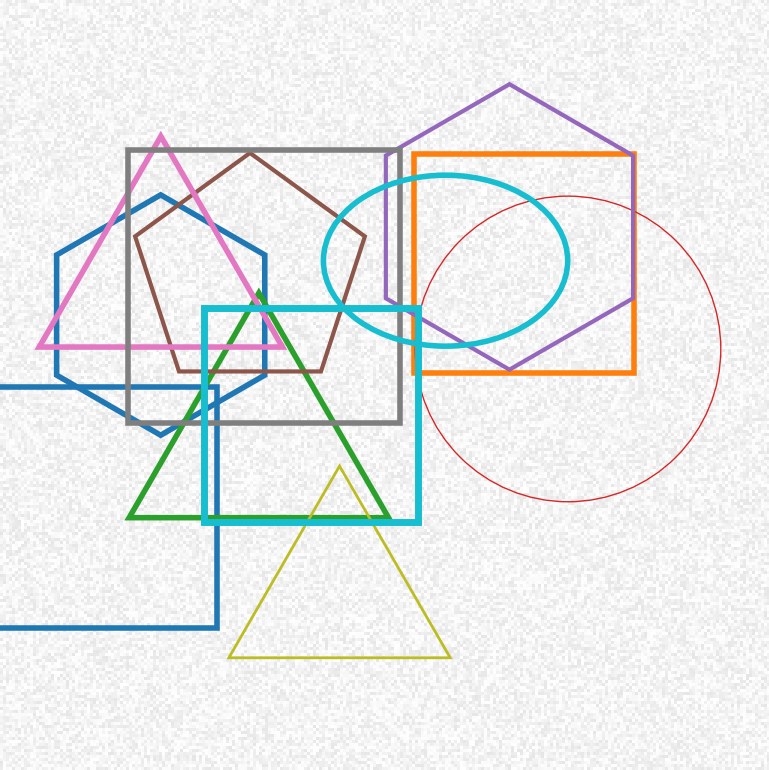[{"shape": "hexagon", "thickness": 2, "radius": 0.78, "center": [0.209, 0.591]}, {"shape": "square", "thickness": 2, "radius": 0.78, "center": [0.125, 0.341]}, {"shape": "square", "thickness": 2, "radius": 0.71, "center": [0.68, 0.658]}, {"shape": "triangle", "thickness": 2, "radius": 0.97, "center": [0.336, 0.425]}, {"shape": "circle", "thickness": 0.5, "radius": 0.99, "center": [0.738, 0.547]}, {"shape": "hexagon", "thickness": 1.5, "radius": 0.93, "center": [0.662, 0.705]}, {"shape": "pentagon", "thickness": 1.5, "radius": 0.78, "center": [0.325, 0.645]}, {"shape": "triangle", "thickness": 2, "radius": 0.91, "center": [0.209, 0.64]}, {"shape": "square", "thickness": 2, "radius": 0.88, "center": [0.343, 0.628]}, {"shape": "triangle", "thickness": 1, "radius": 0.83, "center": [0.441, 0.229]}, {"shape": "oval", "thickness": 2, "radius": 0.79, "center": [0.579, 0.661]}, {"shape": "square", "thickness": 2.5, "radius": 0.7, "center": [0.404, 0.461]}]